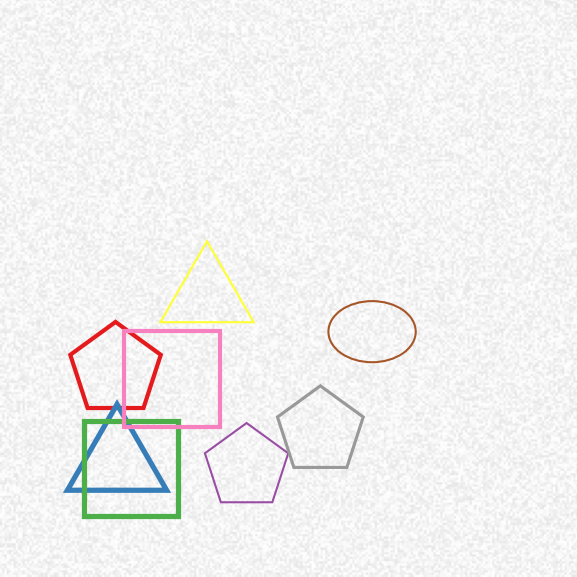[{"shape": "pentagon", "thickness": 2, "radius": 0.41, "center": [0.2, 0.359]}, {"shape": "triangle", "thickness": 2.5, "radius": 0.5, "center": [0.203, 0.2]}, {"shape": "square", "thickness": 2.5, "radius": 0.41, "center": [0.227, 0.188]}, {"shape": "pentagon", "thickness": 1, "radius": 0.38, "center": [0.427, 0.191]}, {"shape": "triangle", "thickness": 1, "radius": 0.47, "center": [0.358, 0.488]}, {"shape": "oval", "thickness": 1, "radius": 0.38, "center": [0.644, 0.425]}, {"shape": "square", "thickness": 2, "radius": 0.41, "center": [0.298, 0.343]}, {"shape": "pentagon", "thickness": 1.5, "radius": 0.39, "center": [0.555, 0.253]}]